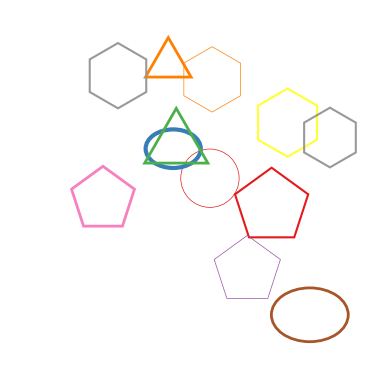[{"shape": "pentagon", "thickness": 1.5, "radius": 0.5, "center": [0.705, 0.464]}, {"shape": "circle", "thickness": 0.5, "radius": 0.38, "center": [0.545, 0.537]}, {"shape": "oval", "thickness": 3, "radius": 0.36, "center": [0.45, 0.614]}, {"shape": "triangle", "thickness": 2, "radius": 0.47, "center": [0.458, 0.624]}, {"shape": "pentagon", "thickness": 0.5, "radius": 0.45, "center": [0.642, 0.298]}, {"shape": "triangle", "thickness": 2, "radius": 0.34, "center": [0.437, 0.834]}, {"shape": "hexagon", "thickness": 0.5, "radius": 0.42, "center": [0.551, 0.794]}, {"shape": "hexagon", "thickness": 1.5, "radius": 0.44, "center": [0.747, 0.681]}, {"shape": "oval", "thickness": 2, "radius": 0.5, "center": [0.805, 0.182]}, {"shape": "pentagon", "thickness": 2, "radius": 0.43, "center": [0.268, 0.482]}, {"shape": "hexagon", "thickness": 1.5, "radius": 0.42, "center": [0.306, 0.803]}, {"shape": "hexagon", "thickness": 1.5, "radius": 0.39, "center": [0.857, 0.643]}]